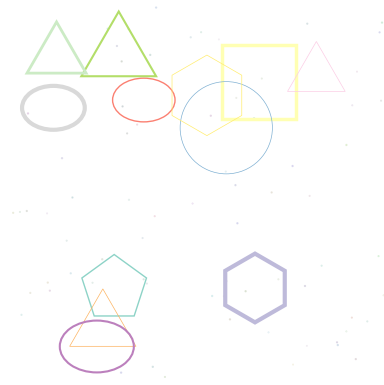[{"shape": "pentagon", "thickness": 1, "radius": 0.44, "center": [0.297, 0.251]}, {"shape": "square", "thickness": 2.5, "radius": 0.48, "center": [0.673, 0.788]}, {"shape": "hexagon", "thickness": 3, "radius": 0.45, "center": [0.662, 0.252]}, {"shape": "oval", "thickness": 1, "radius": 0.41, "center": [0.374, 0.74]}, {"shape": "circle", "thickness": 0.5, "radius": 0.6, "center": [0.588, 0.668]}, {"shape": "triangle", "thickness": 0.5, "radius": 0.5, "center": [0.267, 0.15]}, {"shape": "triangle", "thickness": 1.5, "radius": 0.56, "center": [0.308, 0.858]}, {"shape": "triangle", "thickness": 0.5, "radius": 0.43, "center": [0.822, 0.806]}, {"shape": "oval", "thickness": 3, "radius": 0.41, "center": [0.139, 0.72]}, {"shape": "oval", "thickness": 1.5, "radius": 0.48, "center": [0.251, 0.1]}, {"shape": "triangle", "thickness": 2, "radius": 0.44, "center": [0.147, 0.854]}, {"shape": "hexagon", "thickness": 0.5, "radius": 0.52, "center": [0.537, 0.752]}]